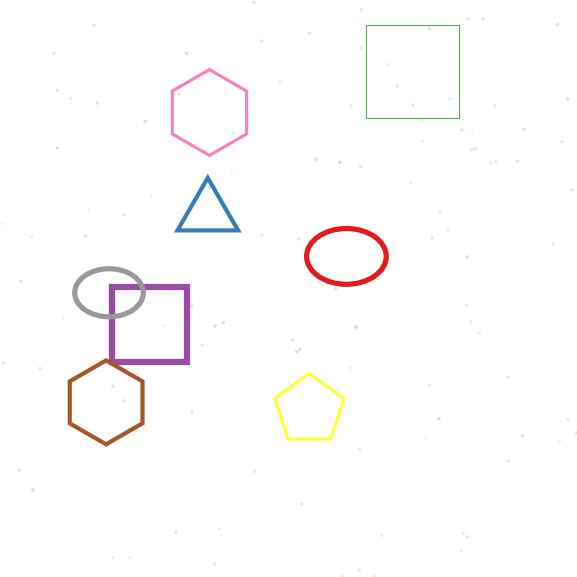[{"shape": "oval", "thickness": 2.5, "radius": 0.34, "center": [0.6, 0.555]}, {"shape": "triangle", "thickness": 2, "radius": 0.3, "center": [0.36, 0.63]}, {"shape": "square", "thickness": 0.5, "radius": 0.4, "center": [0.714, 0.876]}, {"shape": "square", "thickness": 3, "radius": 0.32, "center": [0.259, 0.437]}, {"shape": "pentagon", "thickness": 1.5, "radius": 0.31, "center": [0.536, 0.29]}, {"shape": "hexagon", "thickness": 2, "radius": 0.36, "center": [0.184, 0.302]}, {"shape": "hexagon", "thickness": 1.5, "radius": 0.37, "center": [0.363, 0.804]}, {"shape": "oval", "thickness": 2.5, "radius": 0.3, "center": [0.189, 0.492]}]